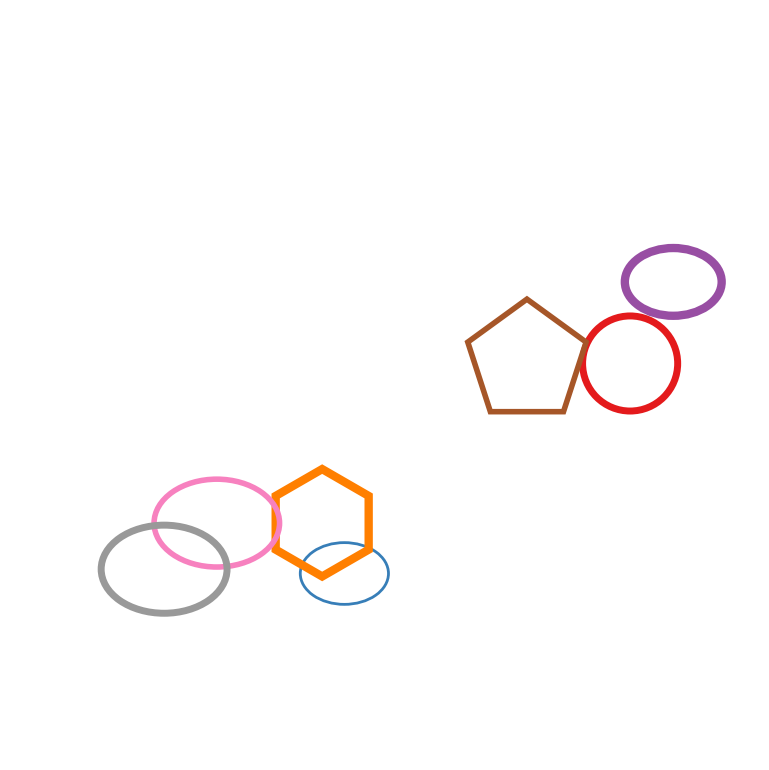[{"shape": "circle", "thickness": 2.5, "radius": 0.31, "center": [0.818, 0.528]}, {"shape": "oval", "thickness": 1, "radius": 0.29, "center": [0.447, 0.255]}, {"shape": "oval", "thickness": 3, "radius": 0.31, "center": [0.874, 0.634]}, {"shape": "hexagon", "thickness": 3, "radius": 0.35, "center": [0.418, 0.321]}, {"shape": "pentagon", "thickness": 2, "radius": 0.4, "center": [0.684, 0.531]}, {"shape": "oval", "thickness": 2, "radius": 0.41, "center": [0.282, 0.321]}, {"shape": "oval", "thickness": 2.5, "radius": 0.41, "center": [0.213, 0.261]}]